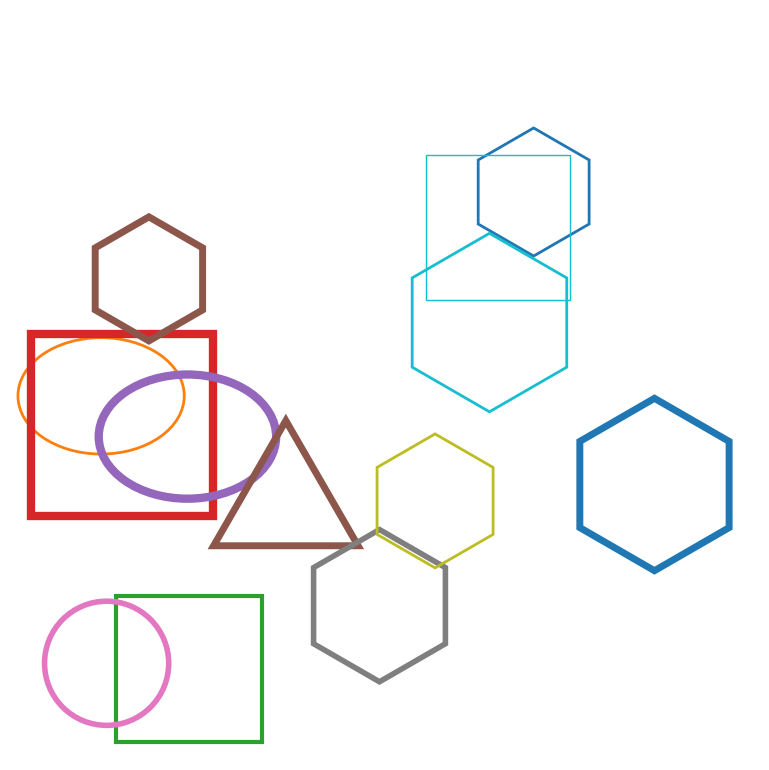[{"shape": "hexagon", "thickness": 1, "radius": 0.42, "center": [0.693, 0.751]}, {"shape": "hexagon", "thickness": 2.5, "radius": 0.56, "center": [0.85, 0.371]}, {"shape": "oval", "thickness": 1, "radius": 0.54, "center": [0.131, 0.486]}, {"shape": "square", "thickness": 1.5, "radius": 0.47, "center": [0.245, 0.132]}, {"shape": "square", "thickness": 3, "radius": 0.59, "center": [0.159, 0.448]}, {"shape": "oval", "thickness": 3, "radius": 0.58, "center": [0.243, 0.433]}, {"shape": "hexagon", "thickness": 2.5, "radius": 0.4, "center": [0.193, 0.638]}, {"shape": "triangle", "thickness": 2.5, "radius": 0.54, "center": [0.371, 0.345]}, {"shape": "circle", "thickness": 2, "radius": 0.4, "center": [0.138, 0.139]}, {"shape": "hexagon", "thickness": 2, "radius": 0.49, "center": [0.493, 0.213]}, {"shape": "hexagon", "thickness": 1, "radius": 0.43, "center": [0.565, 0.349]}, {"shape": "square", "thickness": 0.5, "radius": 0.47, "center": [0.647, 0.705]}, {"shape": "hexagon", "thickness": 1, "radius": 0.58, "center": [0.636, 0.581]}]